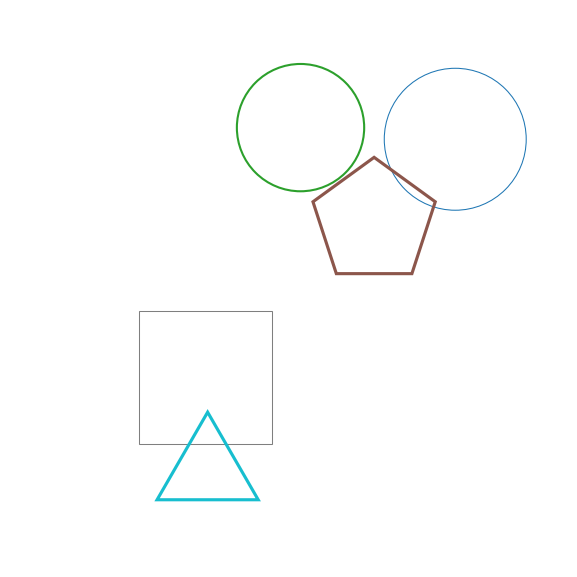[{"shape": "circle", "thickness": 0.5, "radius": 0.61, "center": [0.788, 0.758]}, {"shape": "circle", "thickness": 1, "radius": 0.55, "center": [0.52, 0.778]}, {"shape": "pentagon", "thickness": 1.5, "radius": 0.56, "center": [0.648, 0.615]}, {"shape": "square", "thickness": 0.5, "radius": 0.57, "center": [0.355, 0.345]}, {"shape": "triangle", "thickness": 1.5, "radius": 0.51, "center": [0.36, 0.184]}]